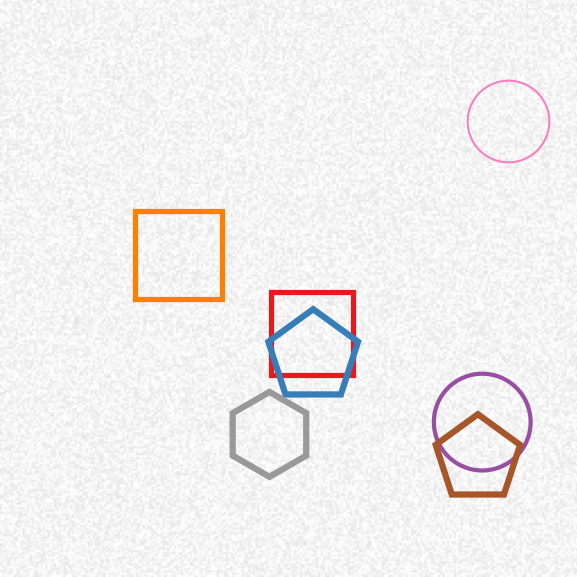[{"shape": "square", "thickness": 2.5, "radius": 0.36, "center": [0.54, 0.422]}, {"shape": "pentagon", "thickness": 3, "radius": 0.41, "center": [0.542, 0.382]}, {"shape": "circle", "thickness": 2, "radius": 0.42, "center": [0.835, 0.268]}, {"shape": "square", "thickness": 2.5, "radius": 0.38, "center": [0.309, 0.558]}, {"shape": "pentagon", "thickness": 3, "radius": 0.38, "center": [0.827, 0.205]}, {"shape": "circle", "thickness": 1, "radius": 0.35, "center": [0.88, 0.789]}, {"shape": "hexagon", "thickness": 3, "radius": 0.37, "center": [0.467, 0.247]}]